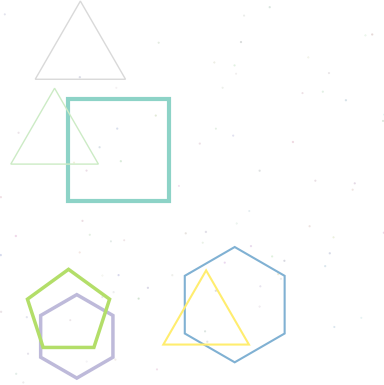[{"shape": "square", "thickness": 3, "radius": 0.66, "center": [0.308, 0.61]}, {"shape": "hexagon", "thickness": 2.5, "radius": 0.54, "center": [0.199, 0.126]}, {"shape": "hexagon", "thickness": 1.5, "radius": 0.75, "center": [0.61, 0.209]}, {"shape": "pentagon", "thickness": 2.5, "radius": 0.56, "center": [0.178, 0.188]}, {"shape": "triangle", "thickness": 1, "radius": 0.68, "center": [0.209, 0.862]}, {"shape": "triangle", "thickness": 1, "radius": 0.66, "center": [0.142, 0.639]}, {"shape": "triangle", "thickness": 1.5, "radius": 0.64, "center": [0.535, 0.169]}]